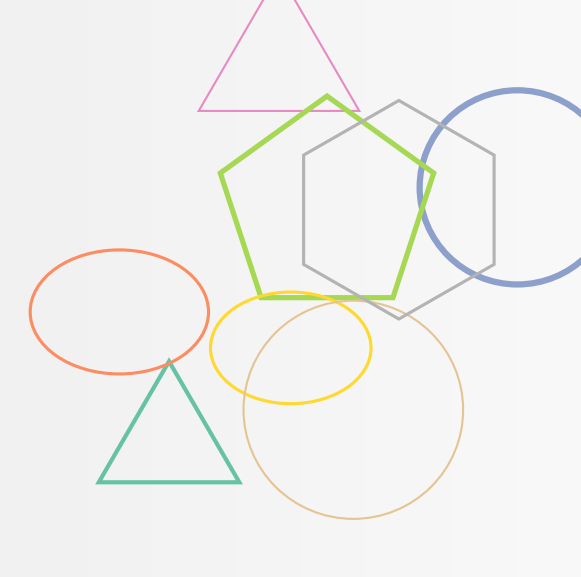[{"shape": "triangle", "thickness": 2, "radius": 0.7, "center": [0.291, 0.234]}, {"shape": "oval", "thickness": 1.5, "radius": 0.77, "center": [0.205, 0.459]}, {"shape": "circle", "thickness": 3, "radius": 0.84, "center": [0.89, 0.675]}, {"shape": "triangle", "thickness": 1, "radius": 0.8, "center": [0.48, 0.887]}, {"shape": "pentagon", "thickness": 2.5, "radius": 0.96, "center": [0.563, 0.64]}, {"shape": "oval", "thickness": 1.5, "radius": 0.69, "center": [0.5, 0.397]}, {"shape": "circle", "thickness": 1, "radius": 0.94, "center": [0.608, 0.29]}, {"shape": "hexagon", "thickness": 1.5, "radius": 0.95, "center": [0.686, 0.636]}]